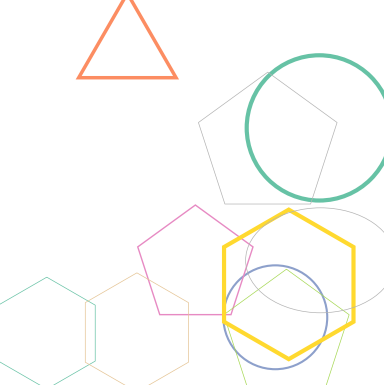[{"shape": "circle", "thickness": 3, "radius": 0.94, "center": [0.829, 0.668]}, {"shape": "hexagon", "thickness": 0.5, "radius": 0.73, "center": [0.121, 0.135]}, {"shape": "triangle", "thickness": 2.5, "radius": 0.73, "center": [0.331, 0.871]}, {"shape": "circle", "thickness": 1.5, "radius": 0.67, "center": [0.715, 0.176]}, {"shape": "pentagon", "thickness": 1, "radius": 0.79, "center": [0.507, 0.31]}, {"shape": "pentagon", "thickness": 0.5, "radius": 0.86, "center": [0.744, 0.13]}, {"shape": "hexagon", "thickness": 3, "radius": 0.97, "center": [0.75, 0.261]}, {"shape": "hexagon", "thickness": 0.5, "radius": 0.77, "center": [0.356, 0.137]}, {"shape": "oval", "thickness": 0.5, "radius": 0.97, "center": [0.833, 0.324]}, {"shape": "pentagon", "thickness": 0.5, "radius": 0.95, "center": [0.695, 0.623]}]